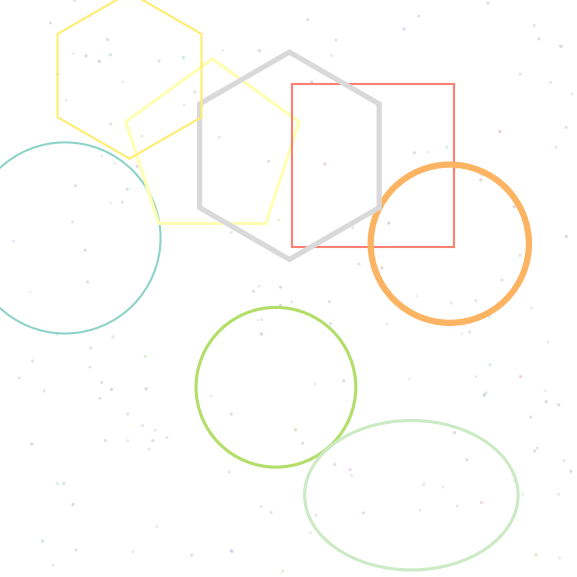[{"shape": "circle", "thickness": 1, "radius": 0.83, "center": [0.113, 0.587]}, {"shape": "pentagon", "thickness": 1.5, "radius": 0.79, "center": [0.368, 0.74]}, {"shape": "square", "thickness": 1, "radius": 0.7, "center": [0.646, 0.713]}, {"shape": "circle", "thickness": 3, "radius": 0.69, "center": [0.779, 0.577]}, {"shape": "circle", "thickness": 1.5, "radius": 0.69, "center": [0.478, 0.329]}, {"shape": "hexagon", "thickness": 2.5, "radius": 0.9, "center": [0.501, 0.729]}, {"shape": "oval", "thickness": 1.5, "radius": 0.92, "center": [0.712, 0.142]}, {"shape": "hexagon", "thickness": 1, "radius": 0.72, "center": [0.224, 0.868]}]